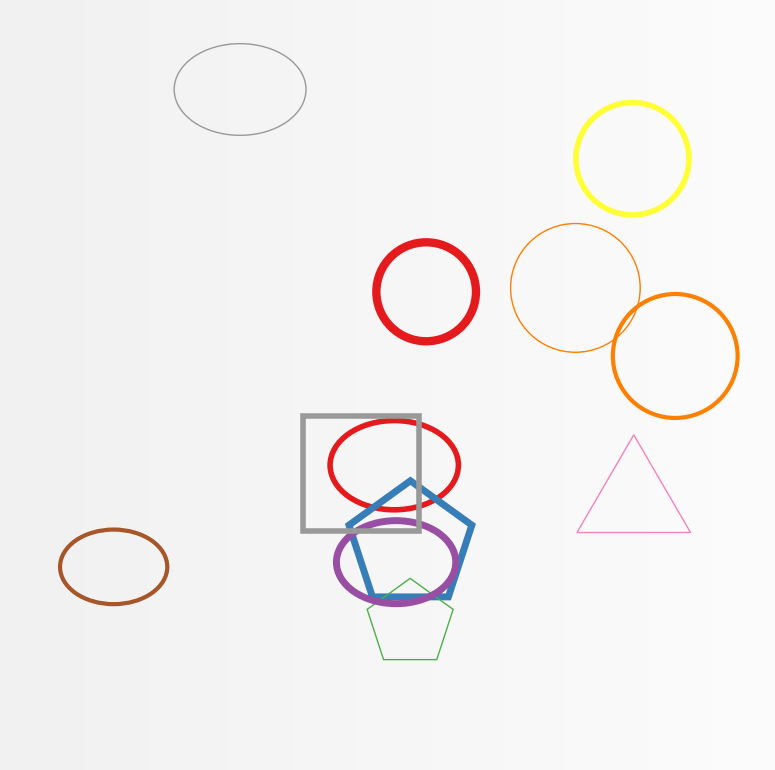[{"shape": "circle", "thickness": 3, "radius": 0.32, "center": [0.55, 0.621]}, {"shape": "oval", "thickness": 2, "radius": 0.41, "center": [0.509, 0.396]}, {"shape": "pentagon", "thickness": 2.5, "radius": 0.42, "center": [0.53, 0.292]}, {"shape": "pentagon", "thickness": 0.5, "radius": 0.29, "center": [0.529, 0.191]}, {"shape": "oval", "thickness": 2.5, "radius": 0.39, "center": [0.511, 0.27]}, {"shape": "circle", "thickness": 0.5, "radius": 0.42, "center": [0.742, 0.626]}, {"shape": "circle", "thickness": 1.5, "radius": 0.4, "center": [0.871, 0.538]}, {"shape": "circle", "thickness": 2, "radius": 0.36, "center": [0.816, 0.794]}, {"shape": "oval", "thickness": 1.5, "radius": 0.35, "center": [0.147, 0.264]}, {"shape": "triangle", "thickness": 0.5, "radius": 0.42, "center": [0.818, 0.351]}, {"shape": "square", "thickness": 2, "radius": 0.37, "center": [0.466, 0.385]}, {"shape": "oval", "thickness": 0.5, "radius": 0.43, "center": [0.31, 0.884]}]